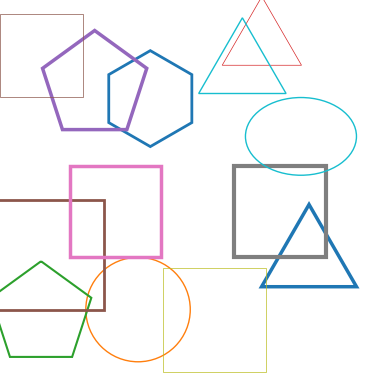[{"shape": "hexagon", "thickness": 2, "radius": 0.62, "center": [0.39, 0.744]}, {"shape": "triangle", "thickness": 2.5, "radius": 0.71, "center": [0.803, 0.326]}, {"shape": "circle", "thickness": 1, "radius": 0.68, "center": [0.359, 0.196]}, {"shape": "pentagon", "thickness": 1.5, "radius": 0.69, "center": [0.107, 0.184]}, {"shape": "triangle", "thickness": 0.5, "radius": 0.59, "center": [0.68, 0.89]}, {"shape": "pentagon", "thickness": 2.5, "radius": 0.71, "center": [0.246, 0.778]}, {"shape": "square", "thickness": 0.5, "radius": 0.54, "center": [0.108, 0.857]}, {"shape": "square", "thickness": 2, "radius": 0.72, "center": [0.127, 0.338]}, {"shape": "square", "thickness": 2.5, "radius": 0.59, "center": [0.3, 0.45]}, {"shape": "square", "thickness": 3, "radius": 0.6, "center": [0.728, 0.45]}, {"shape": "square", "thickness": 0.5, "radius": 0.67, "center": [0.558, 0.169]}, {"shape": "oval", "thickness": 1, "radius": 0.72, "center": [0.782, 0.646]}, {"shape": "triangle", "thickness": 1, "radius": 0.66, "center": [0.63, 0.823]}]